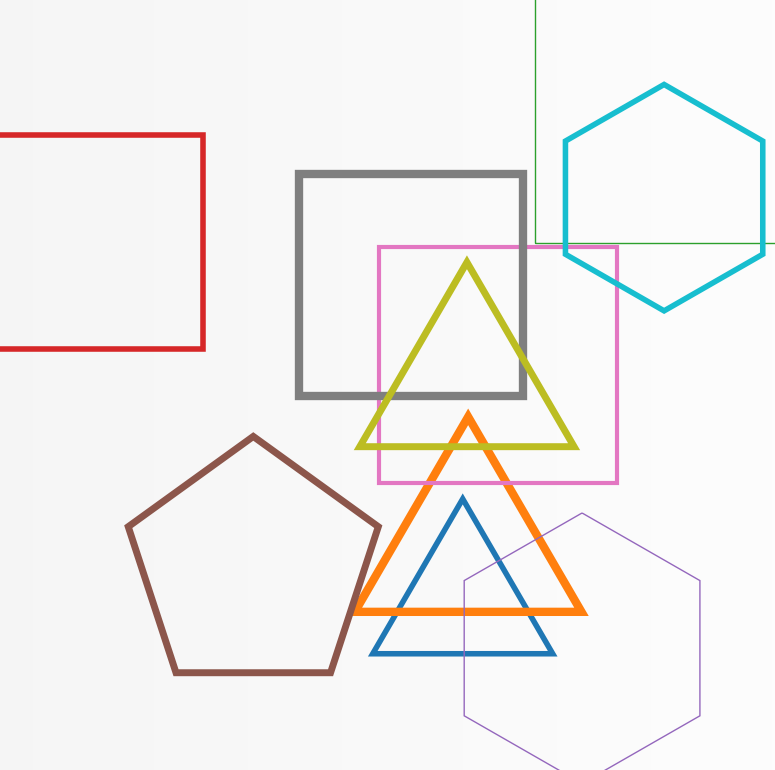[{"shape": "triangle", "thickness": 2, "radius": 0.67, "center": [0.597, 0.218]}, {"shape": "triangle", "thickness": 3, "radius": 0.84, "center": [0.604, 0.29]}, {"shape": "square", "thickness": 0.5, "radius": 0.82, "center": [0.854, 0.849]}, {"shape": "square", "thickness": 2, "radius": 0.7, "center": [0.122, 0.686]}, {"shape": "hexagon", "thickness": 0.5, "radius": 0.88, "center": [0.751, 0.158]}, {"shape": "pentagon", "thickness": 2.5, "radius": 0.85, "center": [0.327, 0.264]}, {"shape": "square", "thickness": 1.5, "radius": 0.77, "center": [0.643, 0.526]}, {"shape": "square", "thickness": 3, "radius": 0.72, "center": [0.53, 0.63]}, {"shape": "triangle", "thickness": 2.5, "radius": 0.8, "center": [0.602, 0.5]}, {"shape": "hexagon", "thickness": 2, "radius": 0.73, "center": [0.857, 0.743]}]